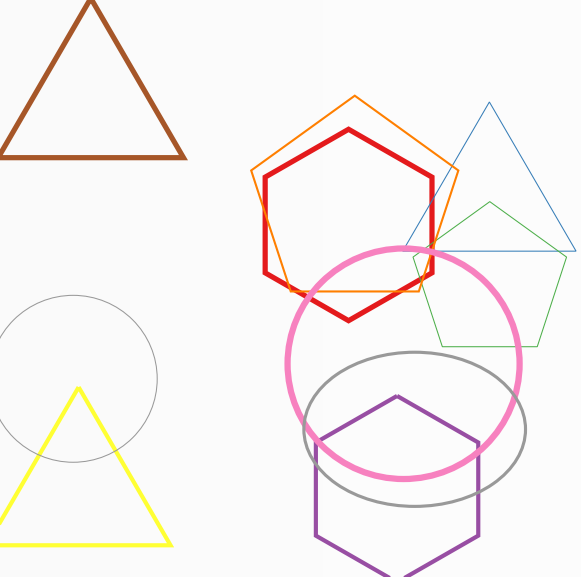[{"shape": "hexagon", "thickness": 2.5, "radius": 0.83, "center": [0.6, 0.61]}, {"shape": "triangle", "thickness": 0.5, "radius": 0.86, "center": [0.842, 0.65]}, {"shape": "pentagon", "thickness": 0.5, "radius": 0.69, "center": [0.843, 0.511]}, {"shape": "hexagon", "thickness": 2, "radius": 0.81, "center": [0.683, 0.152]}, {"shape": "pentagon", "thickness": 1, "radius": 0.94, "center": [0.61, 0.646]}, {"shape": "triangle", "thickness": 2, "radius": 0.91, "center": [0.135, 0.146]}, {"shape": "triangle", "thickness": 2.5, "radius": 0.92, "center": [0.156, 0.818]}, {"shape": "circle", "thickness": 3, "radius": 1.0, "center": [0.694, 0.369]}, {"shape": "circle", "thickness": 0.5, "radius": 0.72, "center": [0.126, 0.343]}, {"shape": "oval", "thickness": 1.5, "radius": 0.95, "center": [0.713, 0.256]}]